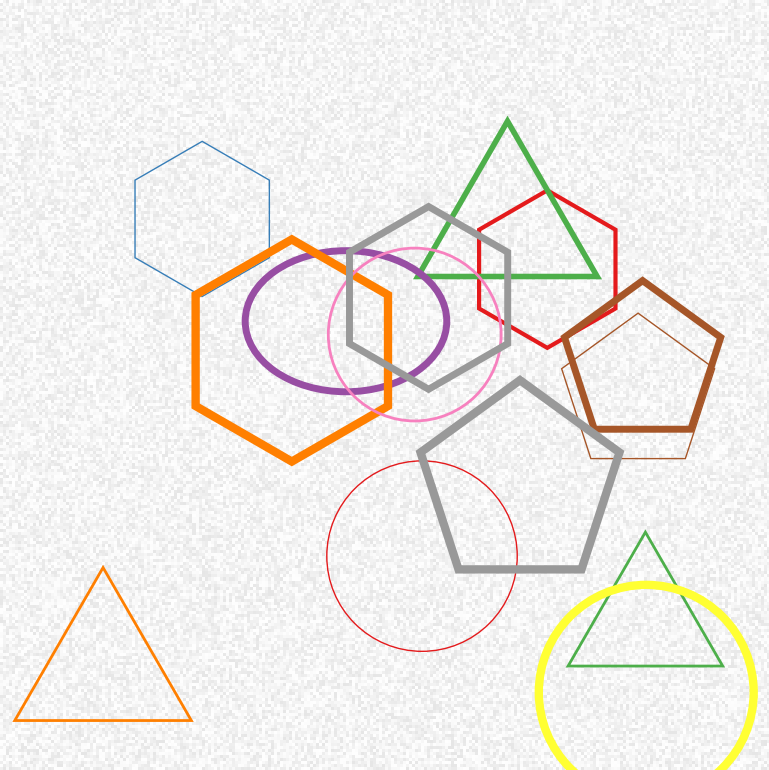[{"shape": "hexagon", "thickness": 1.5, "radius": 0.51, "center": [0.711, 0.651]}, {"shape": "circle", "thickness": 0.5, "radius": 0.62, "center": [0.548, 0.278]}, {"shape": "hexagon", "thickness": 0.5, "radius": 0.5, "center": [0.263, 0.716]}, {"shape": "triangle", "thickness": 2, "radius": 0.67, "center": [0.659, 0.708]}, {"shape": "triangle", "thickness": 1, "radius": 0.58, "center": [0.838, 0.193]}, {"shape": "oval", "thickness": 2.5, "radius": 0.65, "center": [0.449, 0.583]}, {"shape": "triangle", "thickness": 1, "radius": 0.66, "center": [0.134, 0.13]}, {"shape": "hexagon", "thickness": 3, "radius": 0.72, "center": [0.379, 0.545]}, {"shape": "circle", "thickness": 3, "radius": 0.7, "center": [0.839, 0.101]}, {"shape": "pentagon", "thickness": 2.5, "radius": 0.53, "center": [0.835, 0.529]}, {"shape": "pentagon", "thickness": 0.5, "radius": 0.52, "center": [0.829, 0.489]}, {"shape": "circle", "thickness": 1, "radius": 0.56, "center": [0.539, 0.566]}, {"shape": "hexagon", "thickness": 2.5, "radius": 0.59, "center": [0.557, 0.613]}, {"shape": "pentagon", "thickness": 3, "radius": 0.68, "center": [0.675, 0.37]}]